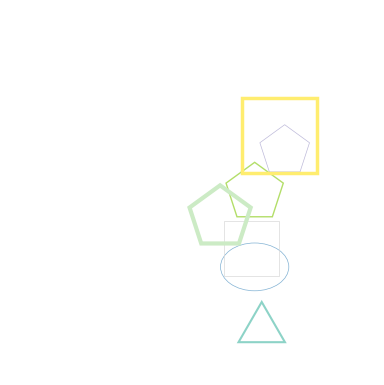[{"shape": "triangle", "thickness": 1.5, "radius": 0.35, "center": [0.68, 0.146]}, {"shape": "pentagon", "thickness": 0.5, "radius": 0.34, "center": [0.739, 0.608]}, {"shape": "oval", "thickness": 0.5, "radius": 0.44, "center": [0.661, 0.307]}, {"shape": "pentagon", "thickness": 1, "radius": 0.39, "center": [0.661, 0.5]}, {"shape": "square", "thickness": 0.5, "radius": 0.36, "center": [0.653, 0.355]}, {"shape": "pentagon", "thickness": 3, "radius": 0.42, "center": [0.572, 0.435]}, {"shape": "square", "thickness": 2.5, "radius": 0.49, "center": [0.727, 0.649]}]